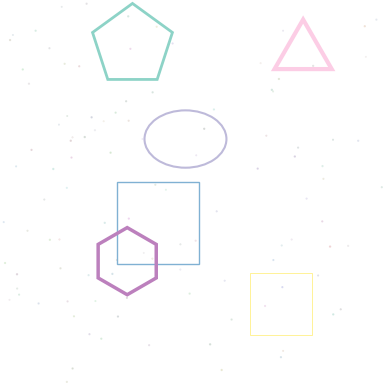[{"shape": "pentagon", "thickness": 2, "radius": 0.55, "center": [0.344, 0.882]}, {"shape": "oval", "thickness": 1.5, "radius": 0.53, "center": [0.482, 0.639]}, {"shape": "square", "thickness": 1, "radius": 0.53, "center": [0.411, 0.421]}, {"shape": "triangle", "thickness": 3, "radius": 0.43, "center": [0.787, 0.863]}, {"shape": "hexagon", "thickness": 2.5, "radius": 0.44, "center": [0.33, 0.322]}, {"shape": "square", "thickness": 0.5, "radius": 0.4, "center": [0.729, 0.21]}]